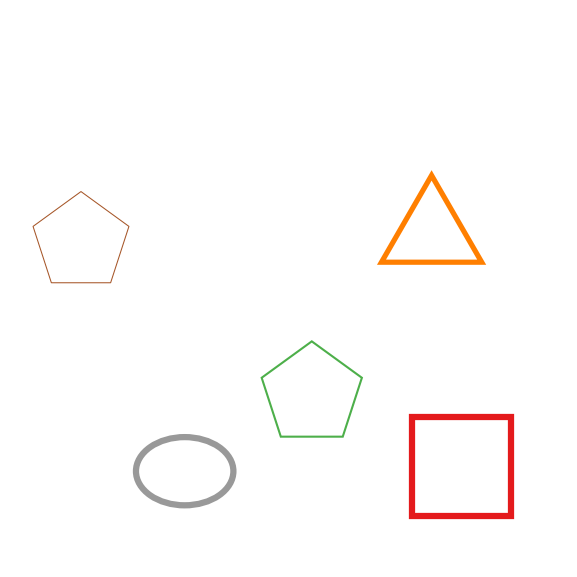[{"shape": "square", "thickness": 3, "radius": 0.43, "center": [0.799, 0.191]}, {"shape": "pentagon", "thickness": 1, "radius": 0.46, "center": [0.54, 0.317]}, {"shape": "triangle", "thickness": 2.5, "radius": 0.5, "center": [0.747, 0.595]}, {"shape": "pentagon", "thickness": 0.5, "radius": 0.44, "center": [0.14, 0.58]}, {"shape": "oval", "thickness": 3, "radius": 0.42, "center": [0.32, 0.183]}]